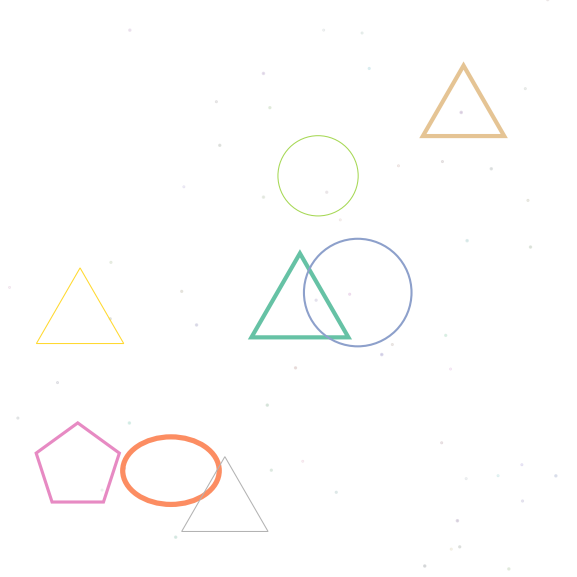[{"shape": "triangle", "thickness": 2, "radius": 0.48, "center": [0.519, 0.463]}, {"shape": "oval", "thickness": 2.5, "radius": 0.42, "center": [0.296, 0.184]}, {"shape": "circle", "thickness": 1, "radius": 0.47, "center": [0.619, 0.493]}, {"shape": "pentagon", "thickness": 1.5, "radius": 0.38, "center": [0.135, 0.191]}, {"shape": "circle", "thickness": 0.5, "radius": 0.35, "center": [0.551, 0.695]}, {"shape": "triangle", "thickness": 0.5, "radius": 0.44, "center": [0.139, 0.448]}, {"shape": "triangle", "thickness": 2, "radius": 0.41, "center": [0.803, 0.804]}, {"shape": "triangle", "thickness": 0.5, "radius": 0.43, "center": [0.389, 0.122]}]